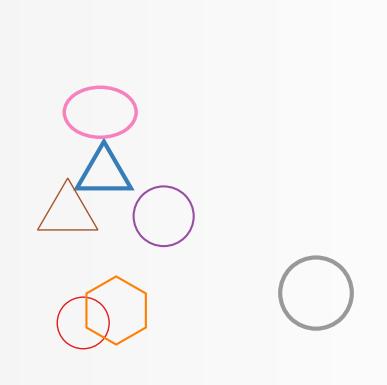[{"shape": "circle", "thickness": 1, "radius": 0.33, "center": [0.215, 0.161]}, {"shape": "triangle", "thickness": 3, "radius": 0.4, "center": [0.268, 0.551]}, {"shape": "circle", "thickness": 1.5, "radius": 0.39, "center": [0.422, 0.438]}, {"shape": "hexagon", "thickness": 1.5, "radius": 0.44, "center": [0.3, 0.194]}, {"shape": "triangle", "thickness": 1, "radius": 0.45, "center": [0.175, 0.448]}, {"shape": "oval", "thickness": 2.5, "radius": 0.46, "center": [0.259, 0.708]}, {"shape": "circle", "thickness": 3, "radius": 0.46, "center": [0.816, 0.239]}]